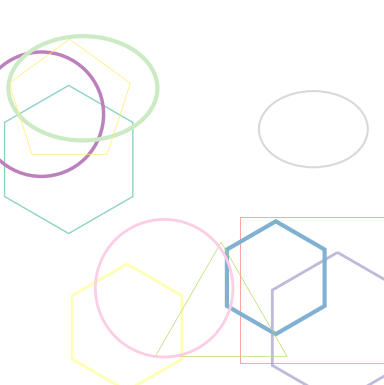[{"shape": "hexagon", "thickness": 1, "radius": 0.96, "center": [0.178, 0.586]}, {"shape": "hexagon", "thickness": 2, "radius": 0.82, "center": [0.33, 0.15]}, {"shape": "hexagon", "thickness": 2, "radius": 0.98, "center": [0.877, 0.149]}, {"shape": "square", "thickness": 0.5, "radius": 0.95, "center": [0.813, 0.247]}, {"shape": "hexagon", "thickness": 3, "radius": 0.73, "center": [0.716, 0.279]}, {"shape": "triangle", "thickness": 0.5, "radius": 0.99, "center": [0.574, 0.173]}, {"shape": "circle", "thickness": 2, "radius": 0.89, "center": [0.426, 0.251]}, {"shape": "oval", "thickness": 1.5, "radius": 0.71, "center": [0.814, 0.665]}, {"shape": "circle", "thickness": 2.5, "radius": 0.81, "center": [0.107, 0.703]}, {"shape": "oval", "thickness": 3, "radius": 0.97, "center": [0.215, 0.771]}, {"shape": "pentagon", "thickness": 0.5, "radius": 0.83, "center": [0.181, 0.732]}]